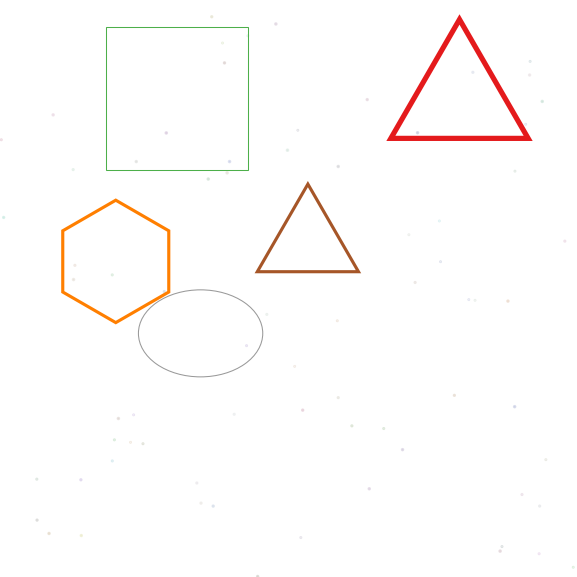[{"shape": "triangle", "thickness": 2.5, "radius": 0.69, "center": [0.796, 0.828]}, {"shape": "square", "thickness": 0.5, "radius": 0.62, "center": [0.307, 0.829]}, {"shape": "hexagon", "thickness": 1.5, "radius": 0.53, "center": [0.2, 0.546]}, {"shape": "triangle", "thickness": 1.5, "radius": 0.51, "center": [0.533, 0.579]}, {"shape": "oval", "thickness": 0.5, "radius": 0.54, "center": [0.347, 0.422]}]